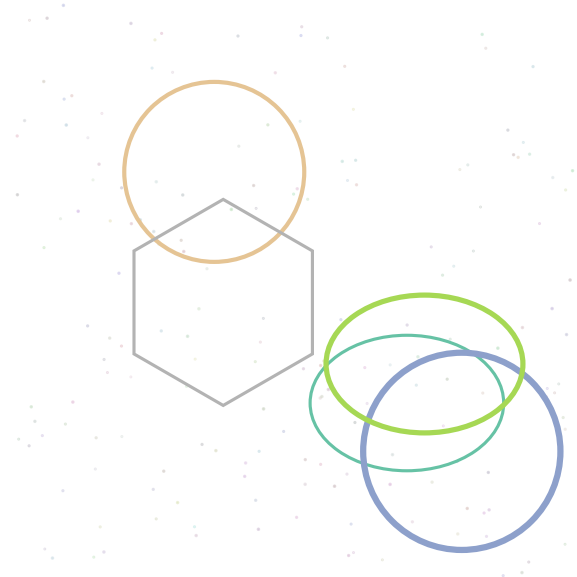[{"shape": "oval", "thickness": 1.5, "radius": 0.84, "center": [0.705, 0.301]}, {"shape": "circle", "thickness": 3, "radius": 0.85, "center": [0.8, 0.218]}, {"shape": "oval", "thickness": 2.5, "radius": 0.85, "center": [0.735, 0.369]}, {"shape": "circle", "thickness": 2, "radius": 0.78, "center": [0.371, 0.701]}, {"shape": "hexagon", "thickness": 1.5, "radius": 0.89, "center": [0.387, 0.475]}]